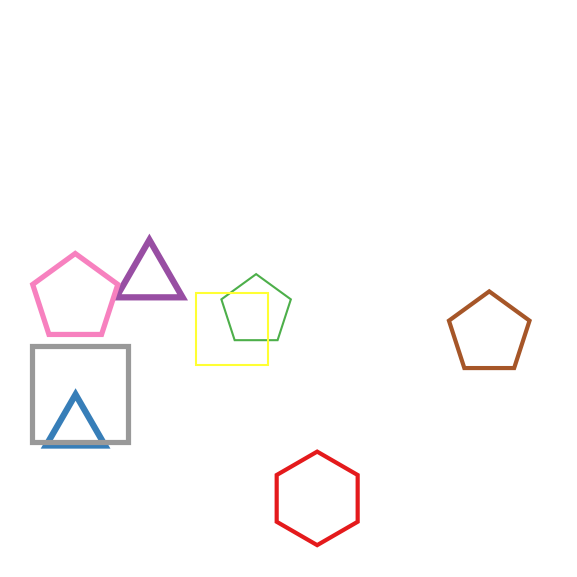[{"shape": "hexagon", "thickness": 2, "radius": 0.4, "center": [0.549, 0.136]}, {"shape": "triangle", "thickness": 3, "radius": 0.29, "center": [0.131, 0.257]}, {"shape": "pentagon", "thickness": 1, "radius": 0.32, "center": [0.444, 0.461]}, {"shape": "triangle", "thickness": 3, "radius": 0.33, "center": [0.259, 0.517]}, {"shape": "square", "thickness": 1, "radius": 0.31, "center": [0.402, 0.429]}, {"shape": "pentagon", "thickness": 2, "radius": 0.37, "center": [0.847, 0.421]}, {"shape": "pentagon", "thickness": 2.5, "radius": 0.39, "center": [0.13, 0.483]}, {"shape": "square", "thickness": 2.5, "radius": 0.42, "center": [0.139, 0.316]}]